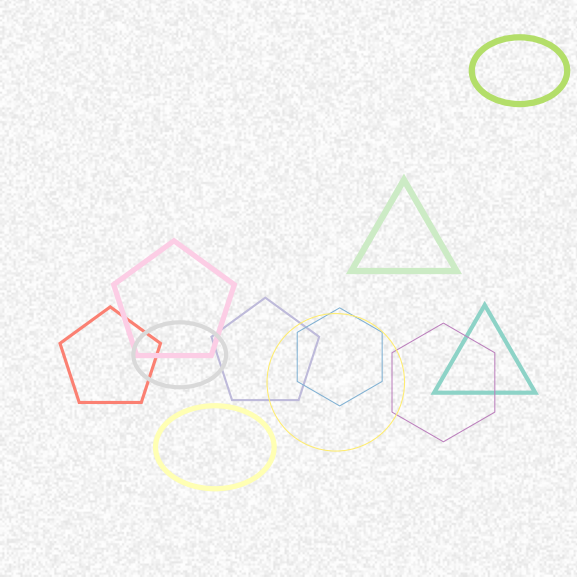[{"shape": "triangle", "thickness": 2, "radius": 0.51, "center": [0.839, 0.37]}, {"shape": "oval", "thickness": 2.5, "radius": 0.51, "center": [0.372, 0.225]}, {"shape": "pentagon", "thickness": 1, "radius": 0.49, "center": [0.459, 0.386]}, {"shape": "pentagon", "thickness": 1.5, "radius": 0.46, "center": [0.191, 0.376]}, {"shape": "hexagon", "thickness": 0.5, "radius": 0.42, "center": [0.588, 0.381]}, {"shape": "oval", "thickness": 3, "radius": 0.41, "center": [0.9, 0.877]}, {"shape": "pentagon", "thickness": 2.5, "radius": 0.55, "center": [0.301, 0.472]}, {"shape": "oval", "thickness": 2, "radius": 0.4, "center": [0.311, 0.385]}, {"shape": "hexagon", "thickness": 0.5, "radius": 0.51, "center": [0.768, 0.337]}, {"shape": "triangle", "thickness": 3, "radius": 0.53, "center": [0.7, 0.582]}, {"shape": "circle", "thickness": 0.5, "radius": 0.6, "center": [0.581, 0.337]}]